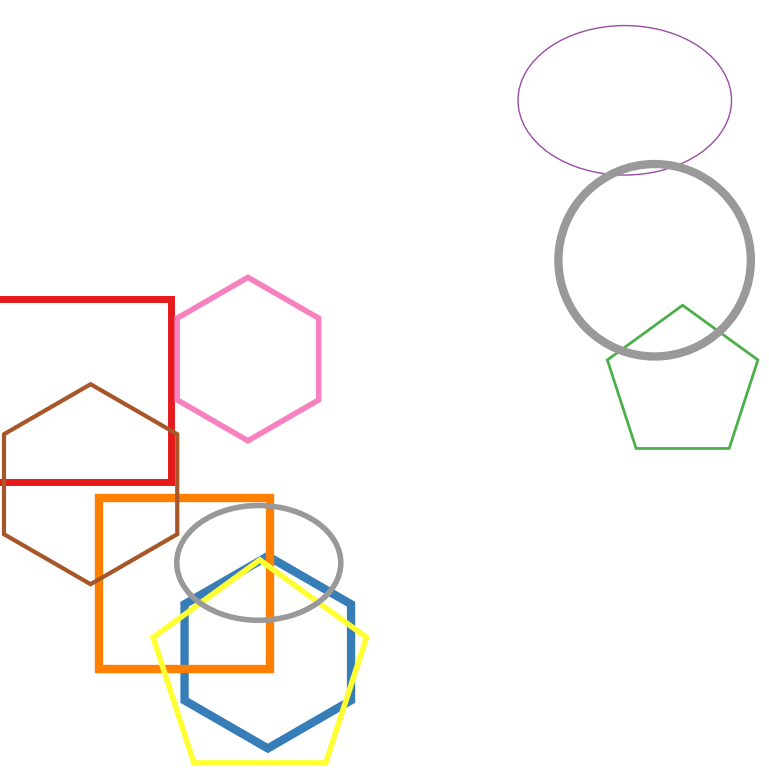[{"shape": "square", "thickness": 2.5, "radius": 0.59, "center": [0.103, 0.493]}, {"shape": "hexagon", "thickness": 3, "radius": 0.62, "center": [0.348, 0.153]}, {"shape": "pentagon", "thickness": 1, "radius": 0.51, "center": [0.887, 0.501]}, {"shape": "oval", "thickness": 0.5, "radius": 0.69, "center": [0.811, 0.87]}, {"shape": "square", "thickness": 3, "radius": 0.55, "center": [0.239, 0.243]}, {"shape": "pentagon", "thickness": 2, "radius": 0.73, "center": [0.337, 0.127]}, {"shape": "hexagon", "thickness": 1.5, "radius": 0.65, "center": [0.118, 0.371]}, {"shape": "hexagon", "thickness": 2, "radius": 0.53, "center": [0.322, 0.534]}, {"shape": "oval", "thickness": 2, "radius": 0.53, "center": [0.336, 0.269]}, {"shape": "circle", "thickness": 3, "radius": 0.62, "center": [0.85, 0.662]}]